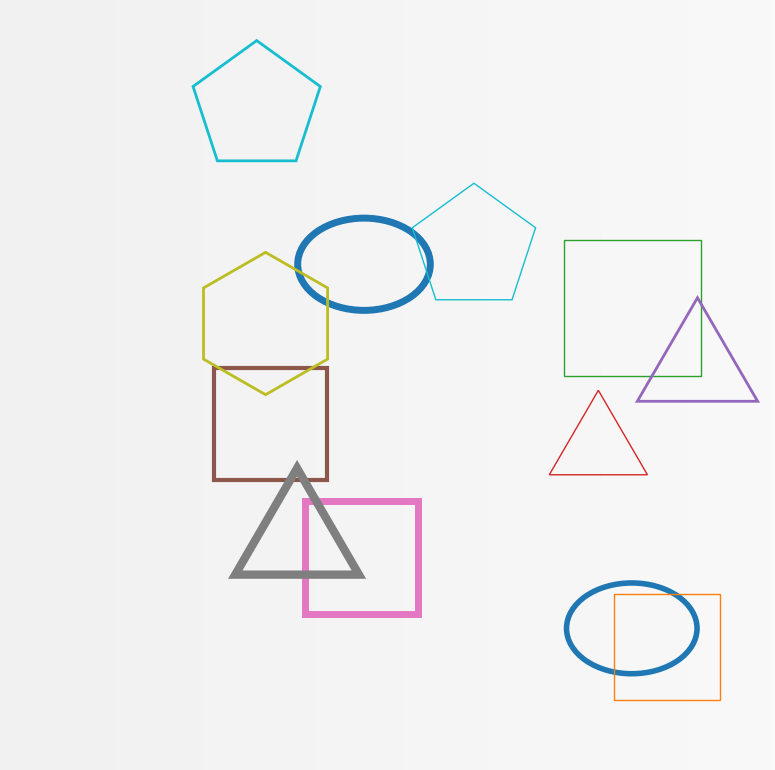[{"shape": "oval", "thickness": 2.5, "radius": 0.43, "center": [0.47, 0.657]}, {"shape": "oval", "thickness": 2, "radius": 0.42, "center": [0.815, 0.184]}, {"shape": "square", "thickness": 0.5, "radius": 0.34, "center": [0.861, 0.16]}, {"shape": "square", "thickness": 0.5, "radius": 0.44, "center": [0.816, 0.6]}, {"shape": "triangle", "thickness": 0.5, "radius": 0.37, "center": [0.772, 0.42]}, {"shape": "triangle", "thickness": 1, "radius": 0.45, "center": [0.9, 0.524]}, {"shape": "square", "thickness": 1.5, "radius": 0.36, "center": [0.349, 0.449]}, {"shape": "square", "thickness": 2.5, "radius": 0.37, "center": [0.466, 0.276]}, {"shape": "triangle", "thickness": 3, "radius": 0.46, "center": [0.383, 0.3]}, {"shape": "hexagon", "thickness": 1, "radius": 0.46, "center": [0.343, 0.58]}, {"shape": "pentagon", "thickness": 0.5, "radius": 0.42, "center": [0.612, 0.678]}, {"shape": "pentagon", "thickness": 1, "radius": 0.43, "center": [0.331, 0.861]}]